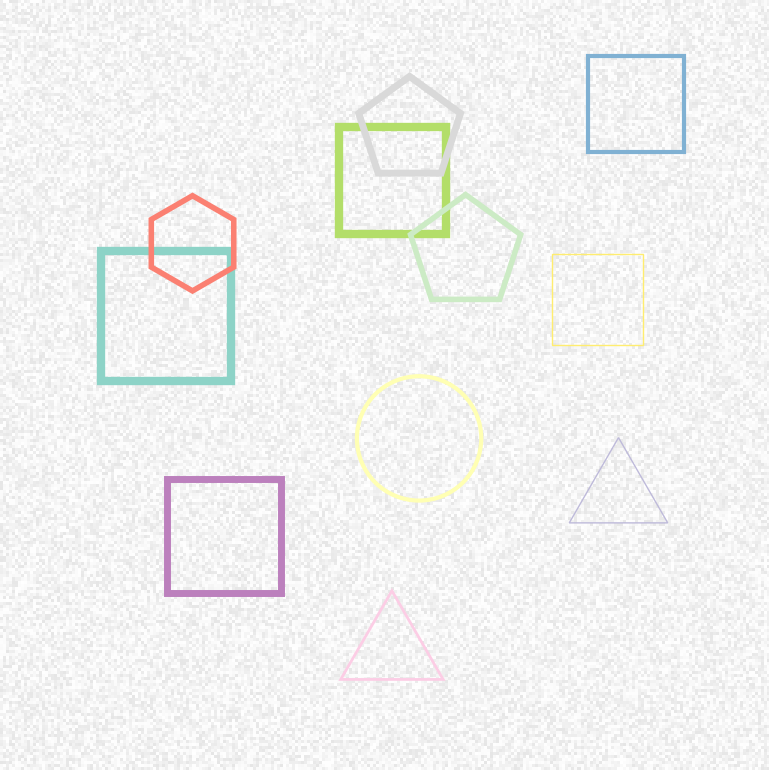[{"shape": "square", "thickness": 3, "radius": 0.42, "center": [0.215, 0.589]}, {"shape": "circle", "thickness": 1.5, "radius": 0.4, "center": [0.544, 0.431]}, {"shape": "triangle", "thickness": 0.5, "radius": 0.37, "center": [0.803, 0.358]}, {"shape": "hexagon", "thickness": 2, "radius": 0.31, "center": [0.25, 0.684]}, {"shape": "square", "thickness": 1.5, "radius": 0.31, "center": [0.826, 0.864]}, {"shape": "square", "thickness": 3, "radius": 0.35, "center": [0.51, 0.765]}, {"shape": "triangle", "thickness": 1, "radius": 0.38, "center": [0.509, 0.156]}, {"shape": "pentagon", "thickness": 2.5, "radius": 0.35, "center": [0.532, 0.831]}, {"shape": "square", "thickness": 2.5, "radius": 0.37, "center": [0.291, 0.304]}, {"shape": "pentagon", "thickness": 2, "radius": 0.38, "center": [0.605, 0.672]}, {"shape": "square", "thickness": 0.5, "radius": 0.3, "center": [0.776, 0.611]}]